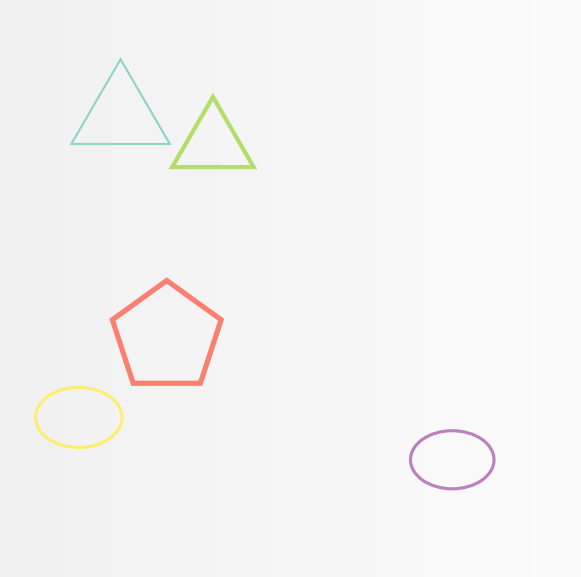[{"shape": "triangle", "thickness": 1, "radius": 0.49, "center": [0.207, 0.799]}, {"shape": "pentagon", "thickness": 2.5, "radius": 0.49, "center": [0.287, 0.415]}, {"shape": "triangle", "thickness": 2, "radius": 0.4, "center": [0.366, 0.75]}, {"shape": "oval", "thickness": 1.5, "radius": 0.36, "center": [0.778, 0.203]}, {"shape": "oval", "thickness": 1.5, "radius": 0.37, "center": [0.135, 0.276]}]